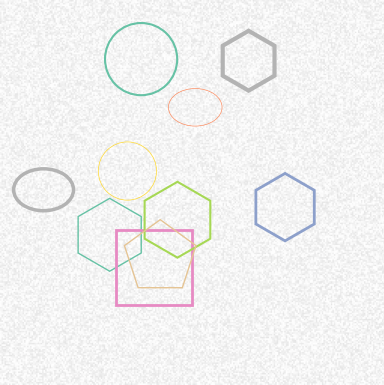[{"shape": "circle", "thickness": 1.5, "radius": 0.47, "center": [0.367, 0.846]}, {"shape": "hexagon", "thickness": 1, "radius": 0.47, "center": [0.285, 0.39]}, {"shape": "oval", "thickness": 0.5, "radius": 0.35, "center": [0.507, 0.721]}, {"shape": "hexagon", "thickness": 2, "radius": 0.44, "center": [0.74, 0.462]}, {"shape": "square", "thickness": 2, "radius": 0.49, "center": [0.4, 0.306]}, {"shape": "hexagon", "thickness": 1.5, "radius": 0.49, "center": [0.461, 0.429]}, {"shape": "circle", "thickness": 0.5, "radius": 0.38, "center": [0.331, 0.556]}, {"shape": "pentagon", "thickness": 1, "radius": 0.49, "center": [0.416, 0.332]}, {"shape": "hexagon", "thickness": 3, "radius": 0.39, "center": [0.646, 0.842]}, {"shape": "oval", "thickness": 2.5, "radius": 0.39, "center": [0.113, 0.507]}]